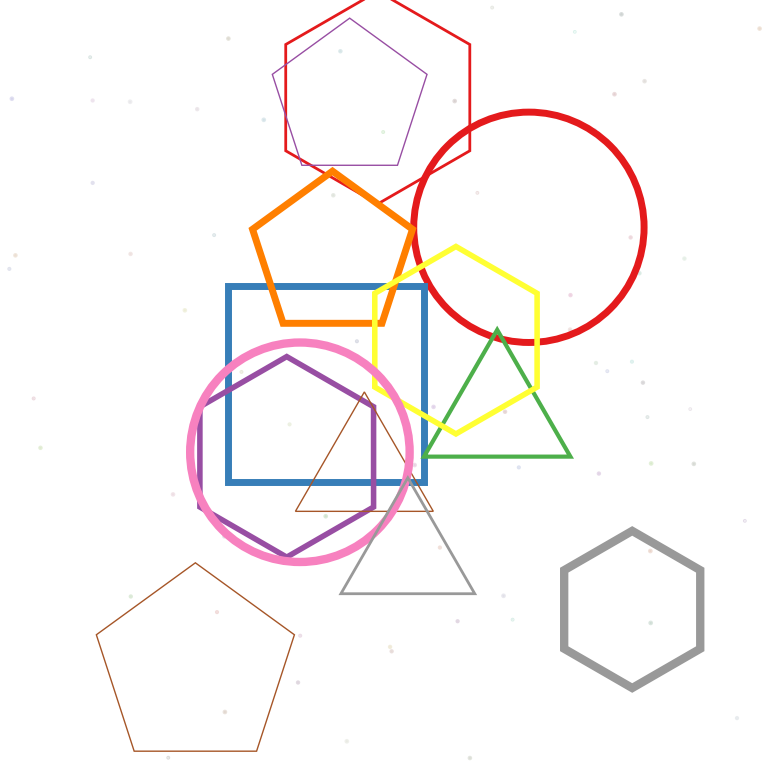[{"shape": "circle", "thickness": 2.5, "radius": 0.75, "center": [0.687, 0.705]}, {"shape": "hexagon", "thickness": 1, "radius": 0.69, "center": [0.491, 0.873]}, {"shape": "square", "thickness": 2.5, "radius": 0.64, "center": [0.423, 0.501]}, {"shape": "triangle", "thickness": 1.5, "radius": 0.55, "center": [0.646, 0.462]}, {"shape": "pentagon", "thickness": 0.5, "radius": 0.53, "center": [0.454, 0.871]}, {"shape": "hexagon", "thickness": 2, "radius": 0.65, "center": [0.372, 0.407]}, {"shape": "pentagon", "thickness": 2.5, "radius": 0.55, "center": [0.432, 0.668]}, {"shape": "hexagon", "thickness": 2, "radius": 0.61, "center": [0.592, 0.558]}, {"shape": "triangle", "thickness": 0.5, "radius": 0.52, "center": [0.473, 0.388]}, {"shape": "pentagon", "thickness": 0.5, "radius": 0.68, "center": [0.254, 0.134]}, {"shape": "circle", "thickness": 3, "radius": 0.71, "center": [0.389, 0.413]}, {"shape": "hexagon", "thickness": 3, "radius": 0.51, "center": [0.821, 0.208]}, {"shape": "triangle", "thickness": 1, "radius": 0.5, "center": [0.53, 0.279]}]